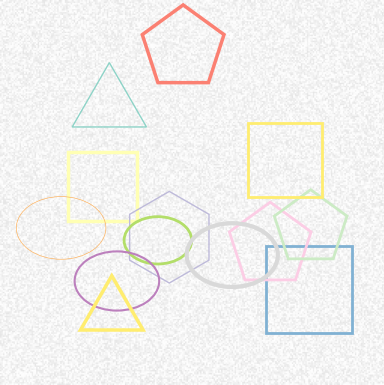[{"shape": "triangle", "thickness": 1, "radius": 0.56, "center": [0.284, 0.726]}, {"shape": "square", "thickness": 2.5, "radius": 0.45, "center": [0.266, 0.515]}, {"shape": "hexagon", "thickness": 1, "radius": 0.6, "center": [0.44, 0.384]}, {"shape": "pentagon", "thickness": 2.5, "radius": 0.56, "center": [0.476, 0.876]}, {"shape": "square", "thickness": 2, "radius": 0.56, "center": [0.803, 0.248]}, {"shape": "oval", "thickness": 0.5, "radius": 0.58, "center": [0.159, 0.408]}, {"shape": "oval", "thickness": 2, "radius": 0.44, "center": [0.41, 0.376]}, {"shape": "pentagon", "thickness": 2, "radius": 0.56, "center": [0.702, 0.363]}, {"shape": "oval", "thickness": 3, "radius": 0.59, "center": [0.603, 0.337]}, {"shape": "oval", "thickness": 1.5, "radius": 0.55, "center": [0.304, 0.27]}, {"shape": "pentagon", "thickness": 2, "radius": 0.5, "center": [0.807, 0.408]}, {"shape": "square", "thickness": 2, "radius": 0.48, "center": [0.74, 0.584]}, {"shape": "triangle", "thickness": 2.5, "radius": 0.47, "center": [0.29, 0.19]}]